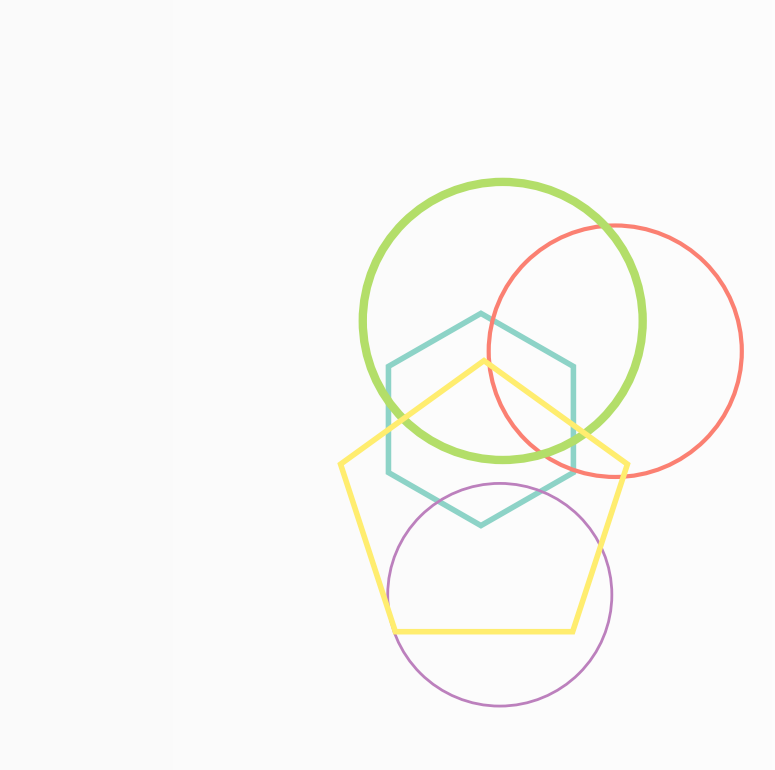[{"shape": "hexagon", "thickness": 2, "radius": 0.69, "center": [0.621, 0.455]}, {"shape": "circle", "thickness": 1.5, "radius": 0.82, "center": [0.794, 0.544]}, {"shape": "circle", "thickness": 3, "radius": 0.9, "center": [0.649, 0.583]}, {"shape": "circle", "thickness": 1, "radius": 0.72, "center": [0.645, 0.228]}, {"shape": "pentagon", "thickness": 2, "radius": 0.97, "center": [0.625, 0.337]}]